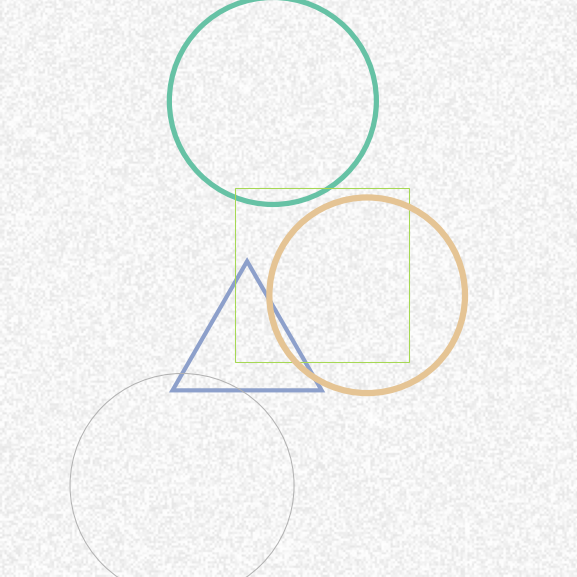[{"shape": "circle", "thickness": 2.5, "radius": 0.9, "center": [0.472, 0.824]}, {"shape": "triangle", "thickness": 2, "radius": 0.75, "center": [0.428, 0.398]}, {"shape": "square", "thickness": 0.5, "radius": 0.75, "center": [0.557, 0.524]}, {"shape": "circle", "thickness": 3, "radius": 0.85, "center": [0.636, 0.488]}, {"shape": "circle", "thickness": 0.5, "radius": 0.97, "center": [0.315, 0.158]}]